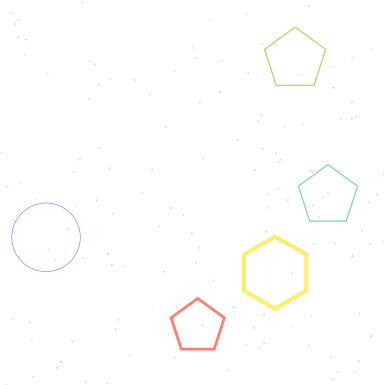[{"shape": "pentagon", "thickness": 1, "radius": 0.4, "center": [0.852, 0.491]}, {"shape": "pentagon", "thickness": 2, "radius": 0.36, "center": [0.514, 0.152]}, {"shape": "pentagon", "thickness": 1, "radius": 0.42, "center": [0.767, 0.846]}, {"shape": "circle", "thickness": 0.5, "radius": 0.45, "center": [0.12, 0.384]}, {"shape": "hexagon", "thickness": 3, "radius": 0.47, "center": [0.714, 0.292]}]